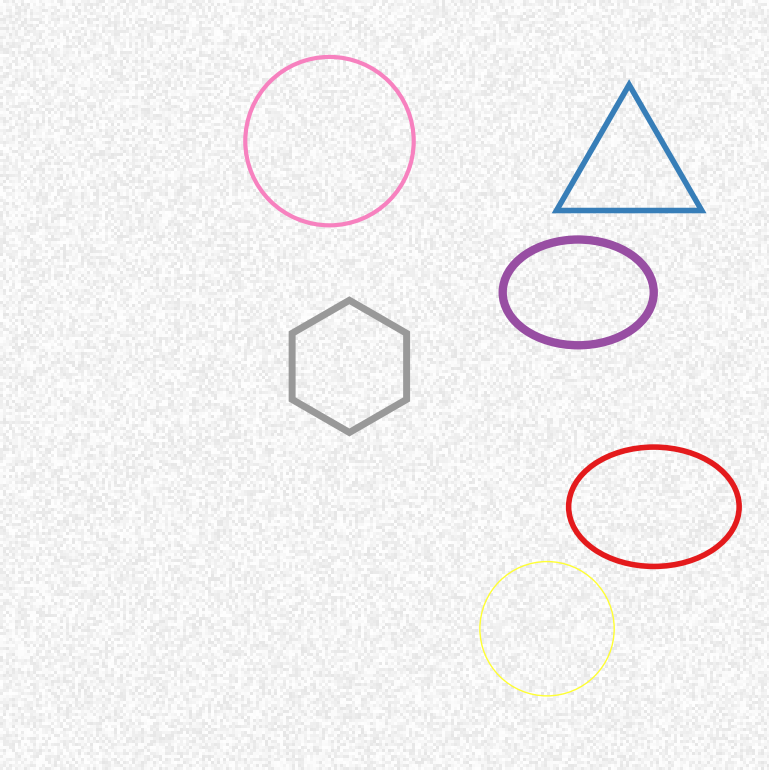[{"shape": "oval", "thickness": 2, "radius": 0.55, "center": [0.849, 0.342]}, {"shape": "triangle", "thickness": 2, "radius": 0.54, "center": [0.817, 0.781]}, {"shape": "oval", "thickness": 3, "radius": 0.49, "center": [0.751, 0.62]}, {"shape": "circle", "thickness": 0.5, "radius": 0.44, "center": [0.71, 0.183]}, {"shape": "circle", "thickness": 1.5, "radius": 0.55, "center": [0.428, 0.817]}, {"shape": "hexagon", "thickness": 2.5, "radius": 0.43, "center": [0.454, 0.524]}]